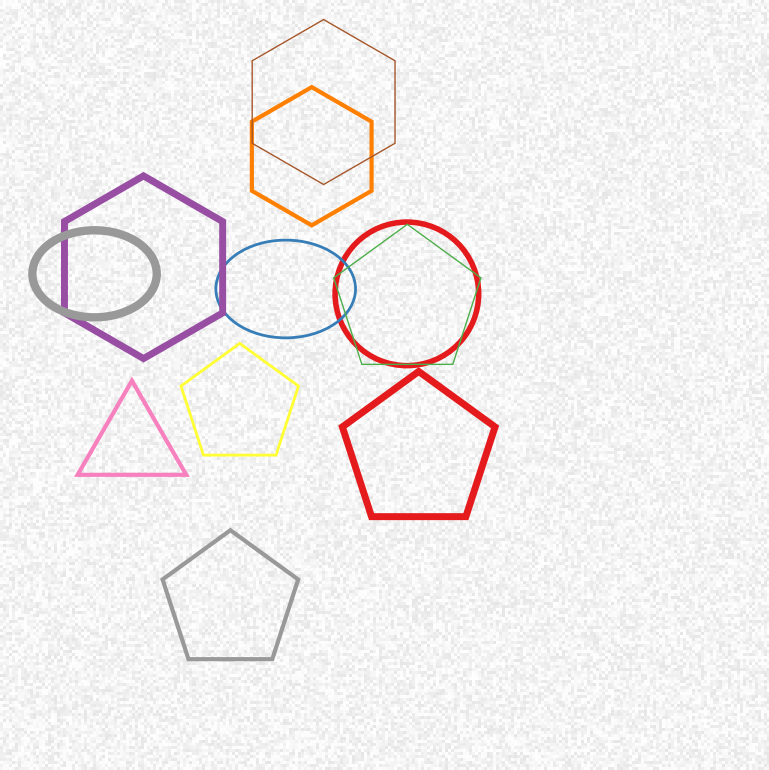[{"shape": "circle", "thickness": 2, "radius": 0.47, "center": [0.528, 0.618]}, {"shape": "pentagon", "thickness": 2.5, "radius": 0.52, "center": [0.544, 0.413]}, {"shape": "oval", "thickness": 1, "radius": 0.45, "center": [0.371, 0.625]}, {"shape": "pentagon", "thickness": 0.5, "radius": 0.5, "center": [0.529, 0.608]}, {"shape": "hexagon", "thickness": 2.5, "radius": 0.59, "center": [0.186, 0.653]}, {"shape": "hexagon", "thickness": 1.5, "radius": 0.45, "center": [0.405, 0.797]}, {"shape": "pentagon", "thickness": 1, "radius": 0.4, "center": [0.311, 0.474]}, {"shape": "hexagon", "thickness": 0.5, "radius": 0.54, "center": [0.42, 0.867]}, {"shape": "triangle", "thickness": 1.5, "radius": 0.41, "center": [0.171, 0.424]}, {"shape": "oval", "thickness": 3, "radius": 0.4, "center": [0.123, 0.644]}, {"shape": "pentagon", "thickness": 1.5, "radius": 0.46, "center": [0.299, 0.219]}]